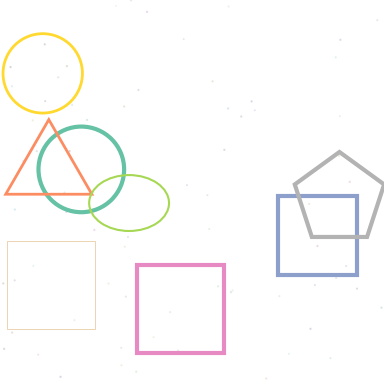[{"shape": "circle", "thickness": 3, "radius": 0.56, "center": [0.211, 0.56]}, {"shape": "triangle", "thickness": 2, "radius": 0.65, "center": [0.127, 0.56]}, {"shape": "square", "thickness": 3, "radius": 0.51, "center": [0.825, 0.389]}, {"shape": "square", "thickness": 3, "radius": 0.57, "center": [0.469, 0.197]}, {"shape": "oval", "thickness": 1.5, "radius": 0.52, "center": [0.335, 0.473]}, {"shape": "circle", "thickness": 2, "radius": 0.52, "center": [0.111, 0.809]}, {"shape": "square", "thickness": 0.5, "radius": 0.57, "center": [0.132, 0.26]}, {"shape": "pentagon", "thickness": 3, "radius": 0.61, "center": [0.882, 0.483]}]